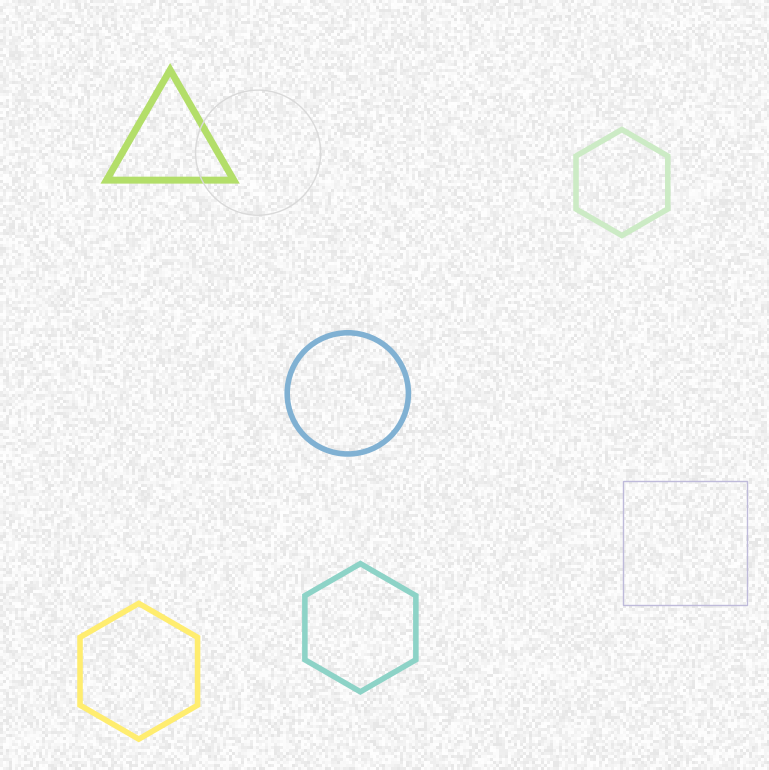[{"shape": "hexagon", "thickness": 2, "radius": 0.42, "center": [0.468, 0.185]}, {"shape": "square", "thickness": 0.5, "radius": 0.4, "center": [0.89, 0.295]}, {"shape": "circle", "thickness": 2, "radius": 0.39, "center": [0.452, 0.489]}, {"shape": "triangle", "thickness": 2.5, "radius": 0.48, "center": [0.221, 0.814]}, {"shape": "circle", "thickness": 0.5, "radius": 0.41, "center": [0.335, 0.802]}, {"shape": "hexagon", "thickness": 2, "radius": 0.34, "center": [0.808, 0.763]}, {"shape": "hexagon", "thickness": 2, "radius": 0.44, "center": [0.18, 0.128]}]